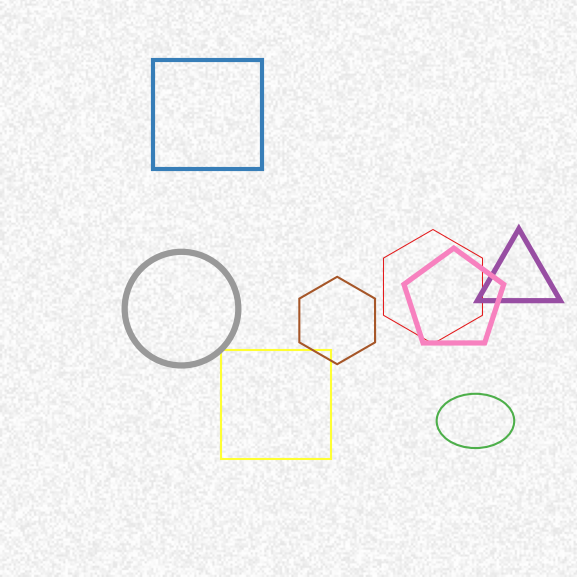[{"shape": "hexagon", "thickness": 0.5, "radius": 0.49, "center": [0.75, 0.503]}, {"shape": "square", "thickness": 2, "radius": 0.47, "center": [0.36, 0.8]}, {"shape": "oval", "thickness": 1, "radius": 0.34, "center": [0.823, 0.27]}, {"shape": "triangle", "thickness": 2.5, "radius": 0.41, "center": [0.898, 0.52]}, {"shape": "square", "thickness": 1, "radius": 0.47, "center": [0.478, 0.298]}, {"shape": "hexagon", "thickness": 1, "radius": 0.38, "center": [0.584, 0.444]}, {"shape": "pentagon", "thickness": 2.5, "radius": 0.45, "center": [0.786, 0.479]}, {"shape": "circle", "thickness": 3, "radius": 0.49, "center": [0.314, 0.465]}]